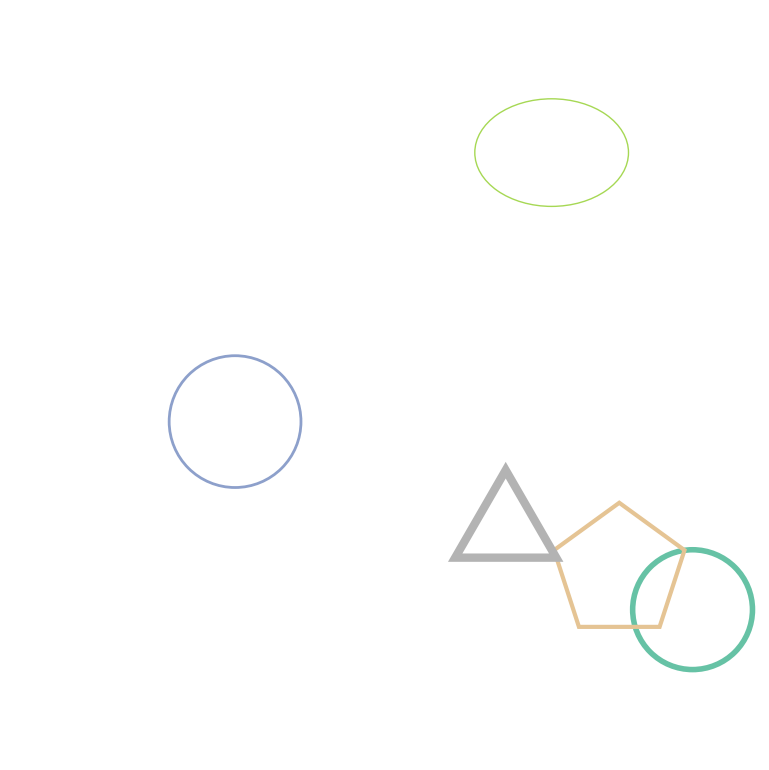[{"shape": "circle", "thickness": 2, "radius": 0.39, "center": [0.899, 0.208]}, {"shape": "circle", "thickness": 1, "radius": 0.43, "center": [0.305, 0.452]}, {"shape": "oval", "thickness": 0.5, "radius": 0.5, "center": [0.716, 0.802]}, {"shape": "pentagon", "thickness": 1.5, "radius": 0.45, "center": [0.804, 0.258]}, {"shape": "triangle", "thickness": 3, "radius": 0.38, "center": [0.657, 0.314]}]